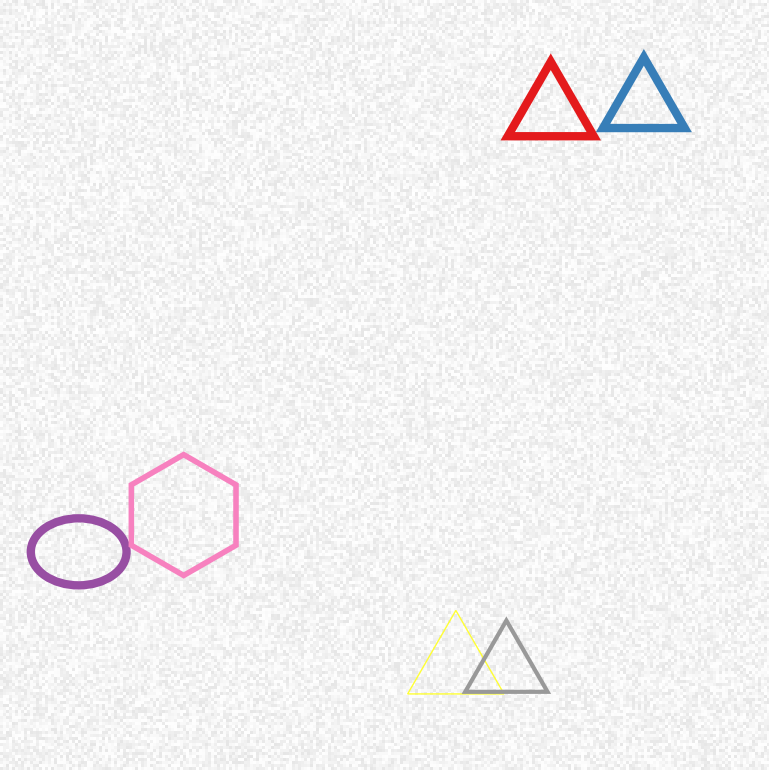[{"shape": "triangle", "thickness": 3, "radius": 0.32, "center": [0.715, 0.855]}, {"shape": "triangle", "thickness": 3, "radius": 0.31, "center": [0.836, 0.864]}, {"shape": "oval", "thickness": 3, "radius": 0.31, "center": [0.102, 0.283]}, {"shape": "triangle", "thickness": 0.5, "radius": 0.36, "center": [0.592, 0.135]}, {"shape": "hexagon", "thickness": 2, "radius": 0.39, "center": [0.239, 0.331]}, {"shape": "triangle", "thickness": 1.5, "radius": 0.31, "center": [0.658, 0.132]}]